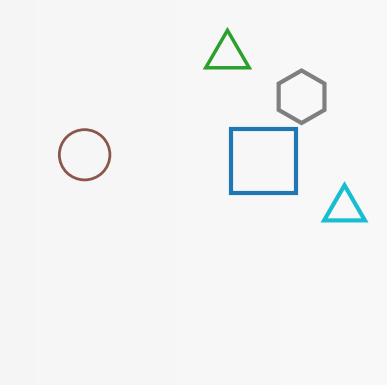[{"shape": "square", "thickness": 3, "radius": 0.42, "center": [0.681, 0.581]}, {"shape": "triangle", "thickness": 2.5, "radius": 0.32, "center": [0.587, 0.856]}, {"shape": "circle", "thickness": 2, "radius": 0.33, "center": [0.218, 0.598]}, {"shape": "hexagon", "thickness": 3, "radius": 0.34, "center": [0.778, 0.749]}, {"shape": "triangle", "thickness": 3, "radius": 0.3, "center": [0.889, 0.458]}]